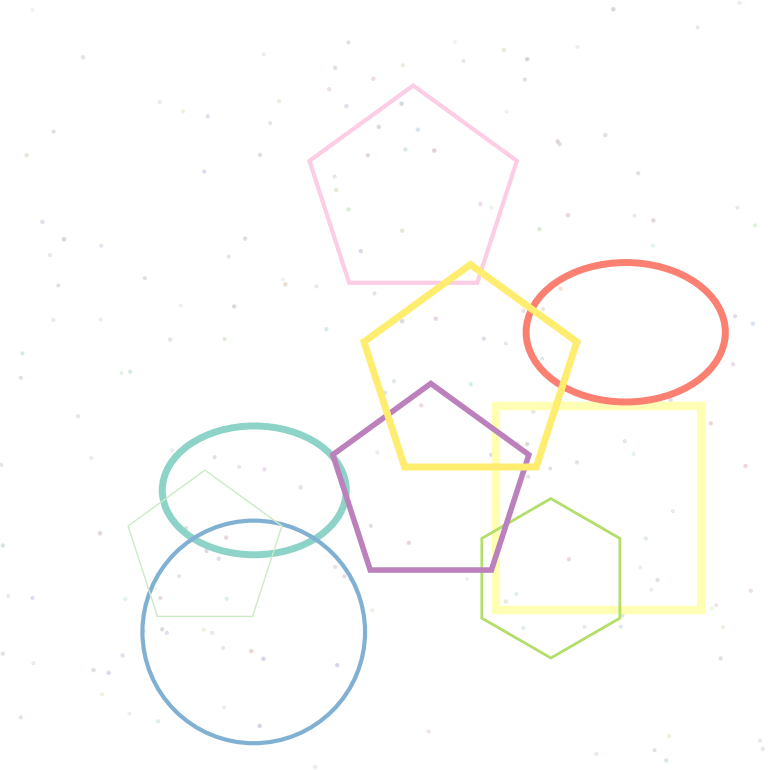[{"shape": "oval", "thickness": 2.5, "radius": 0.6, "center": [0.33, 0.363]}, {"shape": "square", "thickness": 3, "radius": 0.66, "center": [0.777, 0.34]}, {"shape": "oval", "thickness": 2.5, "radius": 0.65, "center": [0.813, 0.568]}, {"shape": "circle", "thickness": 1.5, "radius": 0.72, "center": [0.33, 0.179]}, {"shape": "hexagon", "thickness": 1, "radius": 0.52, "center": [0.715, 0.249]}, {"shape": "pentagon", "thickness": 1.5, "radius": 0.71, "center": [0.537, 0.747]}, {"shape": "pentagon", "thickness": 2, "radius": 0.67, "center": [0.559, 0.368]}, {"shape": "pentagon", "thickness": 0.5, "radius": 0.53, "center": [0.266, 0.284]}, {"shape": "pentagon", "thickness": 2.5, "radius": 0.73, "center": [0.611, 0.511]}]